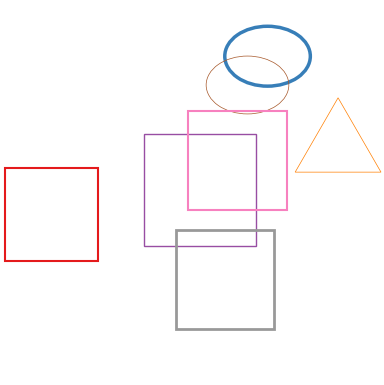[{"shape": "square", "thickness": 1.5, "radius": 0.61, "center": [0.133, 0.442]}, {"shape": "oval", "thickness": 2.5, "radius": 0.56, "center": [0.695, 0.854]}, {"shape": "square", "thickness": 1, "radius": 0.73, "center": [0.52, 0.507]}, {"shape": "triangle", "thickness": 0.5, "radius": 0.64, "center": [0.878, 0.617]}, {"shape": "oval", "thickness": 0.5, "radius": 0.54, "center": [0.643, 0.779]}, {"shape": "square", "thickness": 1.5, "radius": 0.64, "center": [0.617, 0.584]}, {"shape": "square", "thickness": 2, "radius": 0.64, "center": [0.584, 0.274]}]